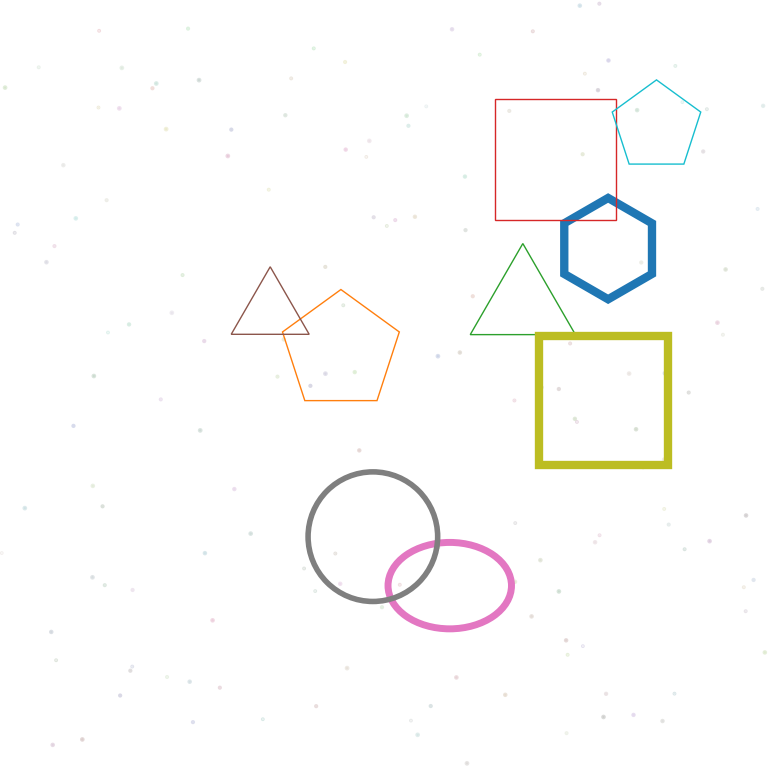[{"shape": "hexagon", "thickness": 3, "radius": 0.33, "center": [0.79, 0.677]}, {"shape": "pentagon", "thickness": 0.5, "radius": 0.4, "center": [0.443, 0.544]}, {"shape": "triangle", "thickness": 0.5, "radius": 0.39, "center": [0.679, 0.605]}, {"shape": "square", "thickness": 0.5, "radius": 0.39, "center": [0.721, 0.793]}, {"shape": "triangle", "thickness": 0.5, "radius": 0.29, "center": [0.351, 0.595]}, {"shape": "oval", "thickness": 2.5, "radius": 0.4, "center": [0.584, 0.239]}, {"shape": "circle", "thickness": 2, "radius": 0.42, "center": [0.484, 0.303]}, {"shape": "square", "thickness": 3, "radius": 0.42, "center": [0.784, 0.48]}, {"shape": "pentagon", "thickness": 0.5, "radius": 0.3, "center": [0.853, 0.836]}]